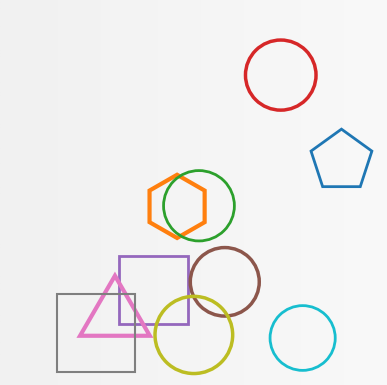[{"shape": "pentagon", "thickness": 2, "radius": 0.41, "center": [0.881, 0.582]}, {"shape": "hexagon", "thickness": 3, "radius": 0.41, "center": [0.457, 0.464]}, {"shape": "circle", "thickness": 2, "radius": 0.46, "center": [0.513, 0.466]}, {"shape": "circle", "thickness": 2.5, "radius": 0.46, "center": [0.725, 0.805]}, {"shape": "square", "thickness": 2, "radius": 0.44, "center": [0.395, 0.247]}, {"shape": "circle", "thickness": 2.5, "radius": 0.44, "center": [0.58, 0.268]}, {"shape": "triangle", "thickness": 3, "radius": 0.52, "center": [0.297, 0.18]}, {"shape": "square", "thickness": 1.5, "radius": 0.5, "center": [0.248, 0.135]}, {"shape": "circle", "thickness": 2.5, "radius": 0.5, "center": [0.5, 0.13]}, {"shape": "circle", "thickness": 2, "radius": 0.42, "center": [0.781, 0.122]}]